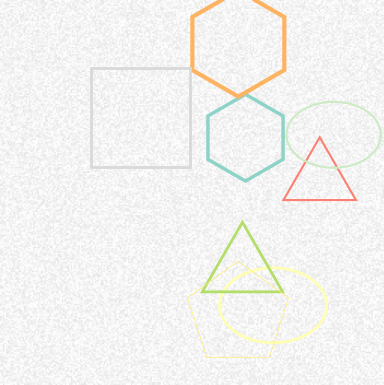[{"shape": "hexagon", "thickness": 2.5, "radius": 0.56, "center": [0.638, 0.642]}, {"shape": "oval", "thickness": 2, "radius": 0.7, "center": [0.709, 0.207]}, {"shape": "triangle", "thickness": 1.5, "radius": 0.54, "center": [0.83, 0.535]}, {"shape": "hexagon", "thickness": 3, "radius": 0.69, "center": [0.619, 0.887]}, {"shape": "triangle", "thickness": 2, "radius": 0.6, "center": [0.63, 0.302]}, {"shape": "square", "thickness": 2, "radius": 0.65, "center": [0.365, 0.694]}, {"shape": "oval", "thickness": 1.5, "radius": 0.61, "center": [0.867, 0.65]}, {"shape": "pentagon", "thickness": 0.5, "radius": 0.69, "center": [0.618, 0.184]}]